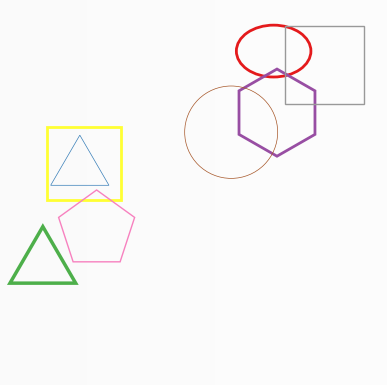[{"shape": "oval", "thickness": 2, "radius": 0.48, "center": [0.706, 0.867]}, {"shape": "triangle", "thickness": 0.5, "radius": 0.43, "center": [0.206, 0.562]}, {"shape": "triangle", "thickness": 2.5, "radius": 0.49, "center": [0.111, 0.313]}, {"shape": "hexagon", "thickness": 2, "radius": 0.57, "center": [0.715, 0.707]}, {"shape": "square", "thickness": 2, "radius": 0.47, "center": [0.217, 0.576]}, {"shape": "circle", "thickness": 0.5, "radius": 0.6, "center": [0.597, 0.657]}, {"shape": "pentagon", "thickness": 1, "radius": 0.52, "center": [0.249, 0.403]}, {"shape": "square", "thickness": 1, "radius": 0.51, "center": [0.838, 0.831]}]